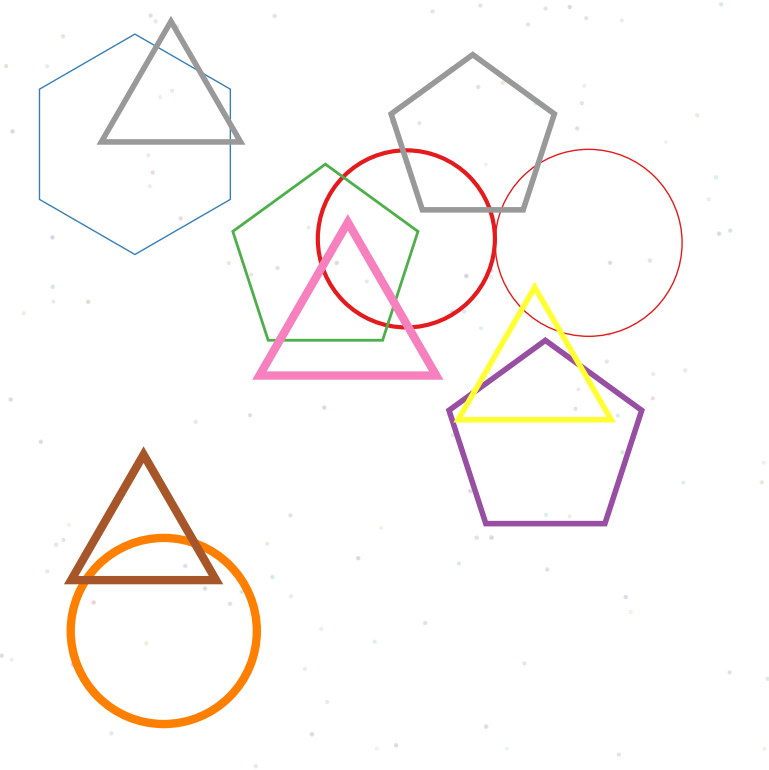[{"shape": "circle", "thickness": 0.5, "radius": 0.61, "center": [0.764, 0.685]}, {"shape": "circle", "thickness": 1.5, "radius": 0.58, "center": [0.528, 0.69]}, {"shape": "hexagon", "thickness": 0.5, "radius": 0.72, "center": [0.175, 0.813]}, {"shape": "pentagon", "thickness": 1, "radius": 0.63, "center": [0.423, 0.66]}, {"shape": "pentagon", "thickness": 2, "radius": 0.66, "center": [0.708, 0.426]}, {"shape": "circle", "thickness": 3, "radius": 0.6, "center": [0.213, 0.181]}, {"shape": "triangle", "thickness": 2, "radius": 0.57, "center": [0.694, 0.512]}, {"shape": "triangle", "thickness": 3, "radius": 0.54, "center": [0.186, 0.301]}, {"shape": "triangle", "thickness": 3, "radius": 0.66, "center": [0.452, 0.579]}, {"shape": "triangle", "thickness": 2, "radius": 0.52, "center": [0.222, 0.868]}, {"shape": "pentagon", "thickness": 2, "radius": 0.56, "center": [0.614, 0.818]}]